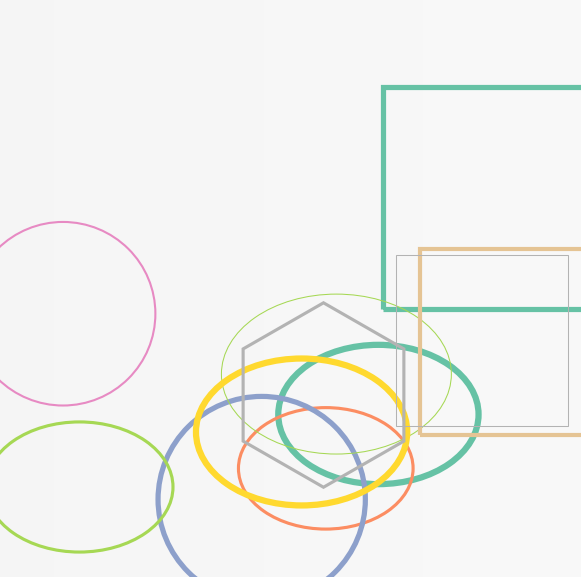[{"shape": "square", "thickness": 2.5, "radius": 0.96, "center": [0.851, 0.656]}, {"shape": "oval", "thickness": 3, "radius": 0.86, "center": [0.651, 0.281]}, {"shape": "oval", "thickness": 1.5, "radius": 0.75, "center": [0.56, 0.188]}, {"shape": "circle", "thickness": 2.5, "radius": 0.89, "center": [0.45, 0.134]}, {"shape": "circle", "thickness": 1, "radius": 0.79, "center": [0.108, 0.456]}, {"shape": "oval", "thickness": 0.5, "radius": 0.99, "center": [0.579, 0.351]}, {"shape": "oval", "thickness": 1.5, "radius": 0.8, "center": [0.137, 0.156]}, {"shape": "oval", "thickness": 3, "radius": 0.91, "center": [0.519, 0.251]}, {"shape": "square", "thickness": 2, "radius": 0.81, "center": [0.884, 0.407]}, {"shape": "square", "thickness": 0.5, "radius": 0.74, "center": [0.83, 0.409]}, {"shape": "hexagon", "thickness": 1.5, "radius": 0.8, "center": [0.557, 0.315]}]